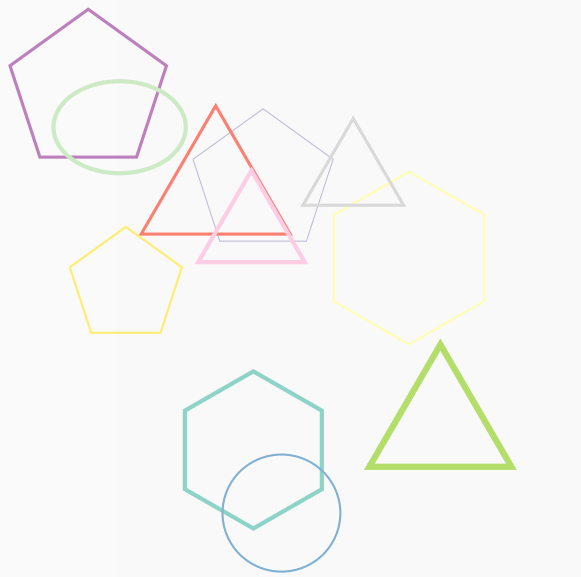[{"shape": "hexagon", "thickness": 2, "radius": 0.68, "center": [0.436, 0.22]}, {"shape": "hexagon", "thickness": 1, "radius": 0.75, "center": [0.704, 0.552]}, {"shape": "pentagon", "thickness": 0.5, "radius": 0.63, "center": [0.453, 0.684]}, {"shape": "triangle", "thickness": 1.5, "radius": 0.74, "center": [0.371, 0.668]}, {"shape": "circle", "thickness": 1, "radius": 0.51, "center": [0.484, 0.111]}, {"shape": "triangle", "thickness": 3, "radius": 0.71, "center": [0.758, 0.261]}, {"shape": "triangle", "thickness": 2, "radius": 0.53, "center": [0.433, 0.598]}, {"shape": "triangle", "thickness": 1.5, "radius": 0.5, "center": [0.608, 0.694]}, {"shape": "pentagon", "thickness": 1.5, "radius": 0.71, "center": [0.152, 0.842]}, {"shape": "oval", "thickness": 2, "radius": 0.57, "center": [0.206, 0.779]}, {"shape": "pentagon", "thickness": 1, "radius": 0.51, "center": [0.216, 0.505]}]